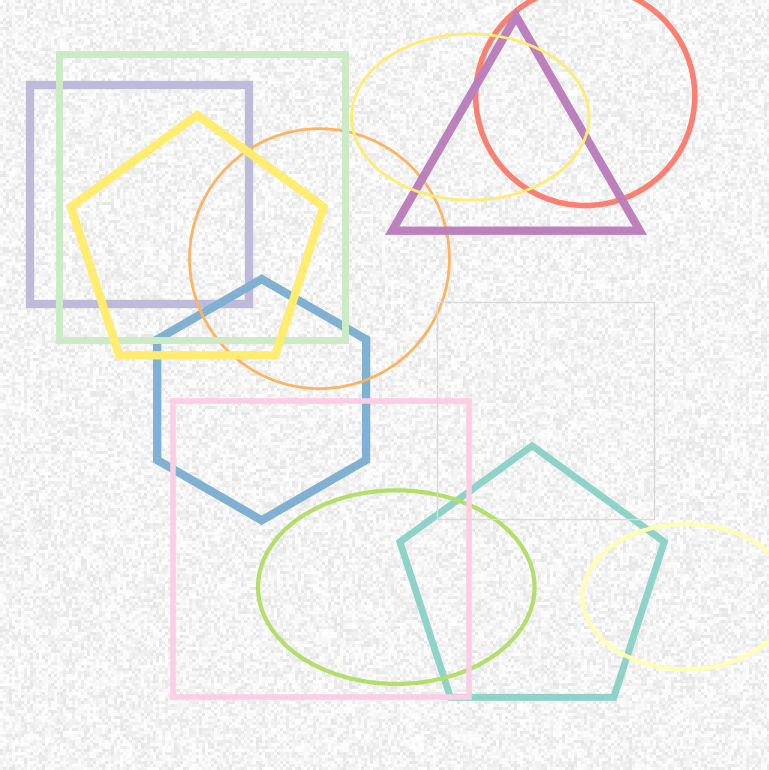[{"shape": "pentagon", "thickness": 2.5, "radius": 0.9, "center": [0.691, 0.24]}, {"shape": "oval", "thickness": 1.5, "radius": 0.67, "center": [0.891, 0.225]}, {"shape": "square", "thickness": 3, "radius": 0.71, "center": [0.181, 0.747]}, {"shape": "circle", "thickness": 2, "radius": 0.71, "center": [0.76, 0.875]}, {"shape": "hexagon", "thickness": 3, "radius": 0.78, "center": [0.34, 0.481]}, {"shape": "circle", "thickness": 1, "radius": 0.84, "center": [0.415, 0.664]}, {"shape": "oval", "thickness": 1.5, "radius": 0.9, "center": [0.515, 0.237]}, {"shape": "square", "thickness": 2, "radius": 0.96, "center": [0.417, 0.287]}, {"shape": "square", "thickness": 0.5, "radius": 0.7, "center": [0.708, 0.467]}, {"shape": "triangle", "thickness": 3, "radius": 0.93, "center": [0.67, 0.793]}, {"shape": "square", "thickness": 2.5, "radius": 0.93, "center": [0.262, 0.744]}, {"shape": "pentagon", "thickness": 3, "radius": 0.86, "center": [0.256, 0.678]}, {"shape": "oval", "thickness": 1, "radius": 0.77, "center": [0.611, 0.848]}]